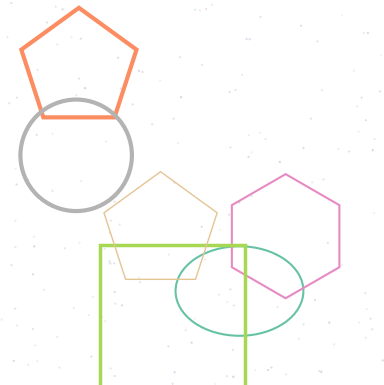[{"shape": "oval", "thickness": 1.5, "radius": 0.83, "center": [0.622, 0.244]}, {"shape": "pentagon", "thickness": 3, "radius": 0.79, "center": [0.205, 0.822]}, {"shape": "hexagon", "thickness": 1.5, "radius": 0.81, "center": [0.742, 0.387]}, {"shape": "square", "thickness": 2.5, "radius": 0.94, "center": [0.448, 0.174]}, {"shape": "pentagon", "thickness": 1, "radius": 0.77, "center": [0.417, 0.399]}, {"shape": "circle", "thickness": 3, "radius": 0.72, "center": [0.198, 0.597]}]